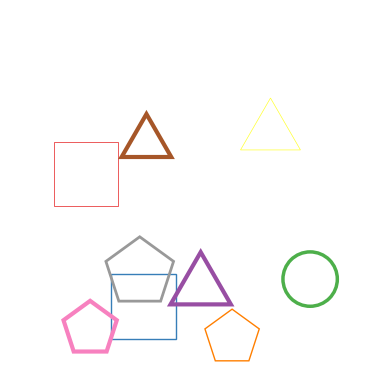[{"shape": "square", "thickness": 0.5, "radius": 0.42, "center": [0.223, 0.548]}, {"shape": "square", "thickness": 1, "radius": 0.42, "center": [0.372, 0.205]}, {"shape": "circle", "thickness": 2.5, "radius": 0.35, "center": [0.806, 0.275]}, {"shape": "triangle", "thickness": 3, "radius": 0.45, "center": [0.521, 0.255]}, {"shape": "pentagon", "thickness": 1, "radius": 0.37, "center": [0.603, 0.123]}, {"shape": "triangle", "thickness": 0.5, "radius": 0.45, "center": [0.703, 0.656]}, {"shape": "triangle", "thickness": 3, "radius": 0.37, "center": [0.38, 0.629]}, {"shape": "pentagon", "thickness": 3, "radius": 0.36, "center": [0.234, 0.146]}, {"shape": "pentagon", "thickness": 2, "radius": 0.46, "center": [0.363, 0.293]}]